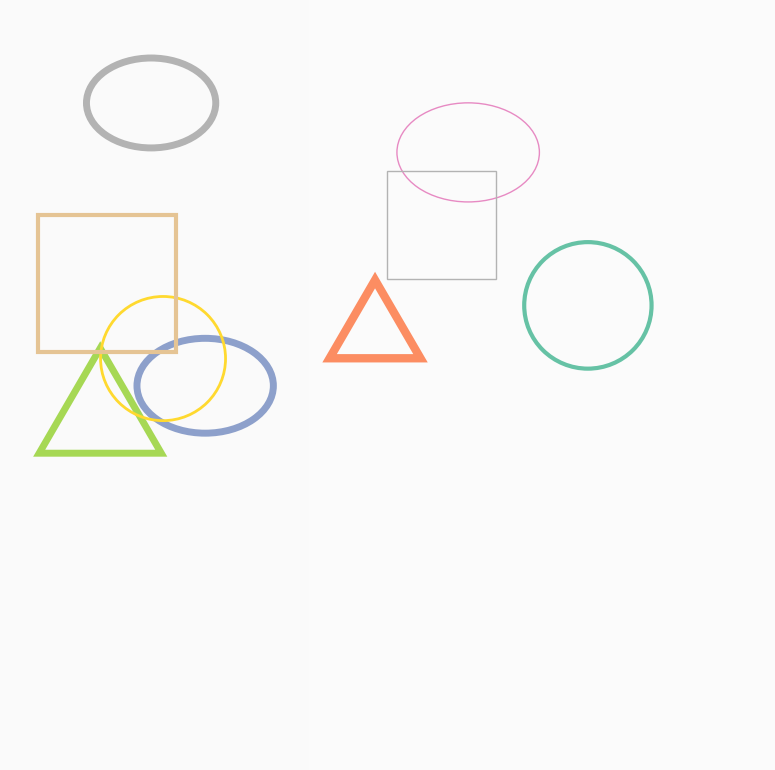[{"shape": "circle", "thickness": 1.5, "radius": 0.41, "center": [0.759, 0.603]}, {"shape": "triangle", "thickness": 3, "radius": 0.34, "center": [0.484, 0.569]}, {"shape": "oval", "thickness": 2.5, "radius": 0.44, "center": [0.265, 0.499]}, {"shape": "oval", "thickness": 0.5, "radius": 0.46, "center": [0.604, 0.802]}, {"shape": "triangle", "thickness": 2.5, "radius": 0.45, "center": [0.129, 0.457]}, {"shape": "circle", "thickness": 1, "radius": 0.4, "center": [0.21, 0.534]}, {"shape": "square", "thickness": 1.5, "radius": 0.44, "center": [0.138, 0.632]}, {"shape": "square", "thickness": 0.5, "radius": 0.35, "center": [0.57, 0.708]}, {"shape": "oval", "thickness": 2.5, "radius": 0.42, "center": [0.195, 0.866]}]